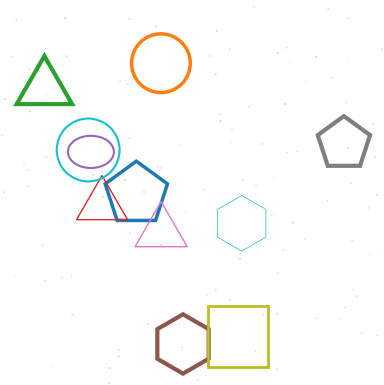[{"shape": "pentagon", "thickness": 2.5, "radius": 0.43, "center": [0.354, 0.496]}, {"shape": "circle", "thickness": 2.5, "radius": 0.38, "center": [0.418, 0.836]}, {"shape": "triangle", "thickness": 3, "radius": 0.42, "center": [0.115, 0.771]}, {"shape": "triangle", "thickness": 1, "radius": 0.38, "center": [0.265, 0.468]}, {"shape": "oval", "thickness": 1.5, "radius": 0.3, "center": [0.236, 0.605]}, {"shape": "hexagon", "thickness": 3, "radius": 0.39, "center": [0.475, 0.107]}, {"shape": "triangle", "thickness": 1, "radius": 0.39, "center": [0.418, 0.398]}, {"shape": "pentagon", "thickness": 3, "radius": 0.36, "center": [0.893, 0.627]}, {"shape": "square", "thickness": 2, "radius": 0.39, "center": [0.618, 0.125]}, {"shape": "hexagon", "thickness": 0.5, "radius": 0.36, "center": [0.628, 0.42]}, {"shape": "circle", "thickness": 1.5, "radius": 0.41, "center": [0.229, 0.61]}]